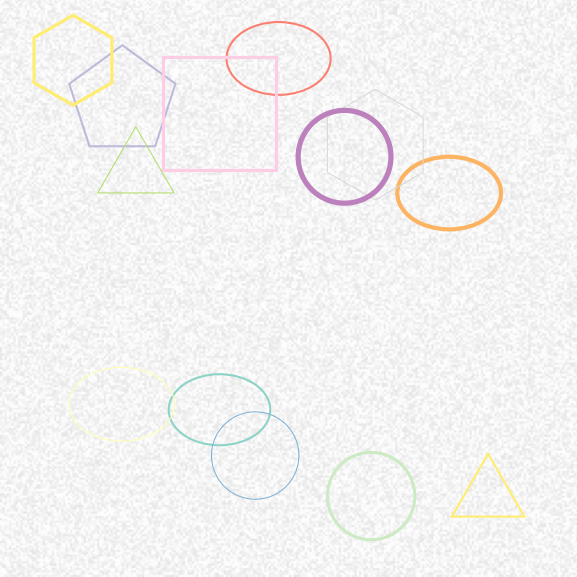[{"shape": "oval", "thickness": 1, "radius": 0.44, "center": [0.38, 0.29]}, {"shape": "oval", "thickness": 0.5, "radius": 0.46, "center": [0.211, 0.299]}, {"shape": "pentagon", "thickness": 1, "radius": 0.48, "center": [0.212, 0.824]}, {"shape": "oval", "thickness": 1, "radius": 0.45, "center": [0.482, 0.898]}, {"shape": "circle", "thickness": 0.5, "radius": 0.38, "center": [0.442, 0.21]}, {"shape": "oval", "thickness": 2, "radius": 0.45, "center": [0.778, 0.665]}, {"shape": "triangle", "thickness": 0.5, "radius": 0.38, "center": [0.235, 0.703]}, {"shape": "square", "thickness": 1.5, "radius": 0.49, "center": [0.38, 0.803]}, {"shape": "hexagon", "thickness": 0.5, "radius": 0.48, "center": [0.65, 0.749]}, {"shape": "circle", "thickness": 2.5, "radius": 0.4, "center": [0.597, 0.728]}, {"shape": "circle", "thickness": 1.5, "radius": 0.38, "center": [0.643, 0.14]}, {"shape": "triangle", "thickness": 1, "radius": 0.36, "center": [0.845, 0.141]}, {"shape": "hexagon", "thickness": 1.5, "radius": 0.39, "center": [0.126, 0.895]}]